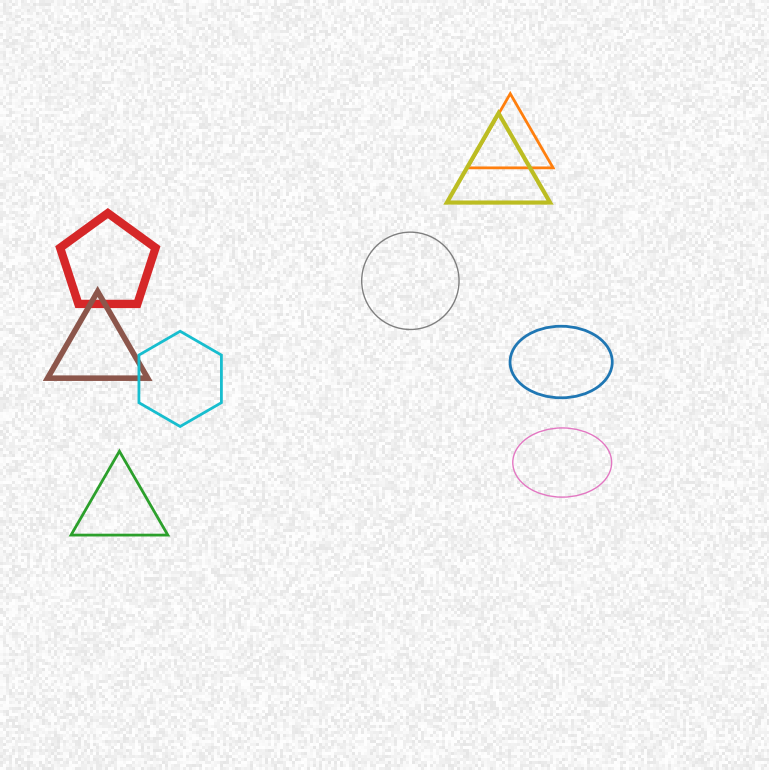[{"shape": "oval", "thickness": 1, "radius": 0.33, "center": [0.729, 0.53]}, {"shape": "triangle", "thickness": 1, "radius": 0.32, "center": [0.663, 0.814]}, {"shape": "triangle", "thickness": 1, "radius": 0.36, "center": [0.155, 0.341]}, {"shape": "pentagon", "thickness": 3, "radius": 0.33, "center": [0.14, 0.658]}, {"shape": "triangle", "thickness": 2, "radius": 0.38, "center": [0.127, 0.546]}, {"shape": "oval", "thickness": 0.5, "radius": 0.32, "center": [0.73, 0.399]}, {"shape": "circle", "thickness": 0.5, "radius": 0.32, "center": [0.533, 0.635]}, {"shape": "triangle", "thickness": 1.5, "radius": 0.39, "center": [0.647, 0.776]}, {"shape": "hexagon", "thickness": 1, "radius": 0.31, "center": [0.234, 0.508]}]